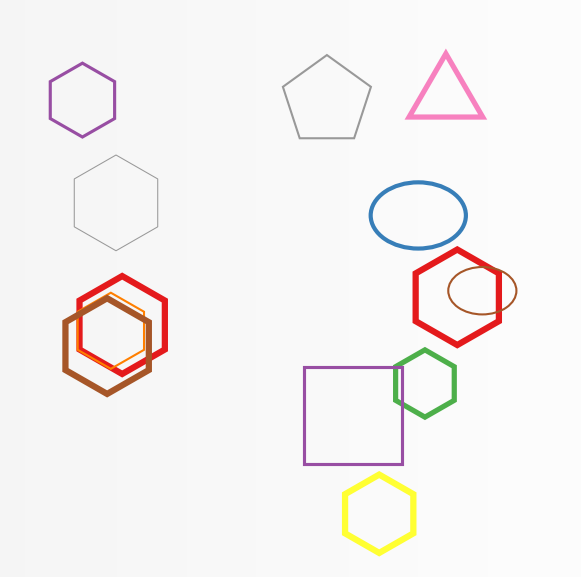[{"shape": "hexagon", "thickness": 3, "radius": 0.41, "center": [0.787, 0.484]}, {"shape": "hexagon", "thickness": 3, "radius": 0.42, "center": [0.21, 0.436]}, {"shape": "oval", "thickness": 2, "radius": 0.41, "center": [0.72, 0.626]}, {"shape": "hexagon", "thickness": 2.5, "radius": 0.29, "center": [0.731, 0.335]}, {"shape": "hexagon", "thickness": 1.5, "radius": 0.32, "center": [0.142, 0.826]}, {"shape": "square", "thickness": 1.5, "radius": 0.42, "center": [0.608, 0.279]}, {"shape": "hexagon", "thickness": 1, "radius": 0.33, "center": [0.191, 0.426]}, {"shape": "hexagon", "thickness": 3, "radius": 0.34, "center": [0.652, 0.11]}, {"shape": "hexagon", "thickness": 3, "radius": 0.41, "center": [0.184, 0.4]}, {"shape": "oval", "thickness": 1, "radius": 0.29, "center": [0.83, 0.496]}, {"shape": "triangle", "thickness": 2.5, "radius": 0.37, "center": [0.767, 0.833]}, {"shape": "pentagon", "thickness": 1, "radius": 0.4, "center": [0.562, 0.824]}, {"shape": "hexagon", "thickness": 0.5, "radius": 0.41, "center": [0.2, 0.648]}]